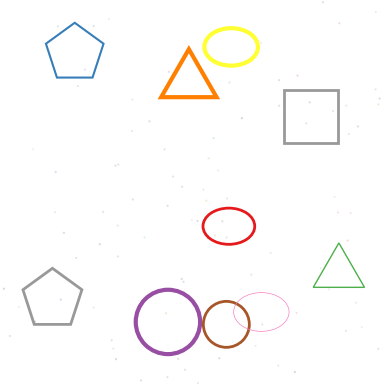[{"shape": "oval", "thickness": 2, "radius": 0.34, "center": [0.594, 0.412]}, {"shape": "pentagon", "thickness": 1.5, "radius": 0.39, "center": [0.194, 0.862]}, {"shape": "triangle", "thickness": 1, "radius": 0.38, "center": [0.88, 0.292]}, {"shape": "circle", "thickness": 3, "radius": 0.42, "center": [0.436, 0.164]}, {"shape": "triangle", "thickness": 3, "radius": 0.42, "center": [0.491, 0.789]}, {"shape": "oval", "thickness": 3, "radius": 0.35, "center": [0.6, 0.878]}, {"shape": "circle", "thickness": 2, "radius": 0.3, "center": [0.588, 0.158]}, {"shape": "oval", "thickness": 0.5, "radius": 0.36, "center": [0.679, 0.19]}, {"shape": "square", "thickness": 2, "radius": 0.35, "center": [0.807, 0.697]}, {"shape": "pentagon", "thickness": 2, "radius": 0.4, "center": [0.136, 0.223]}]